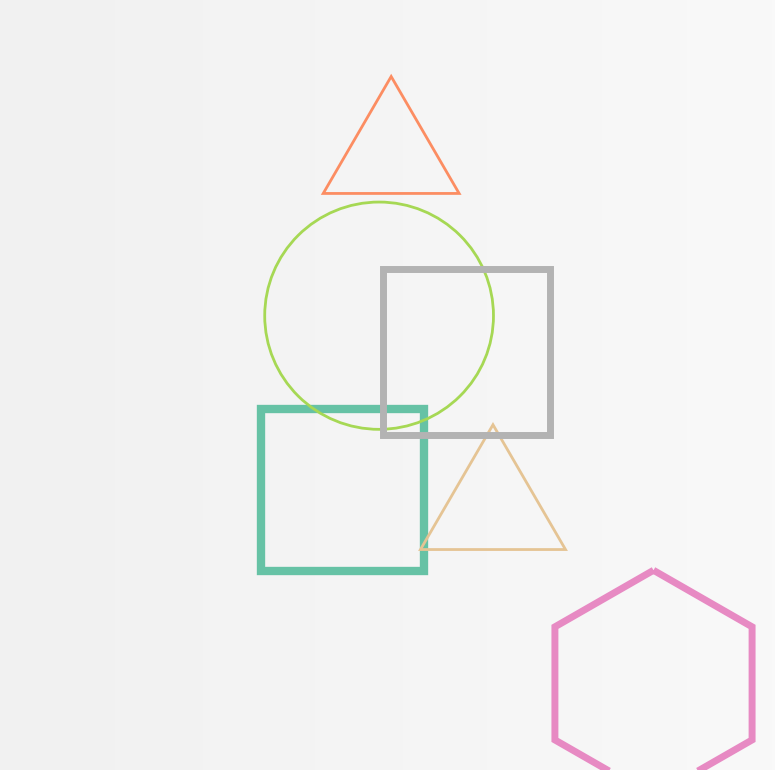[{"shape": "square", "thickness": 3, "radius": 0.53, "center": [0.441, 0.364]}, {"shape": "triangle", "thickness": 1, "radius": 0.51, "center": [0.505, 0.799]}, {"shape": "hexagon", "thickness": 2.5, "radius": 0.73, "center": [0.843, 0.112]}, {"shape": "circle", "thickness": 1, "radius": 0.74, "center": [0.489, 0.59]}, {"shape": "triangle", "thickness": 1, "radius": 0.54, "center": [0.636, 0.34]}, {"shape": "square", "thickness": 2.5, "radius": 0.54, "center": [0.602, 0.543]}]